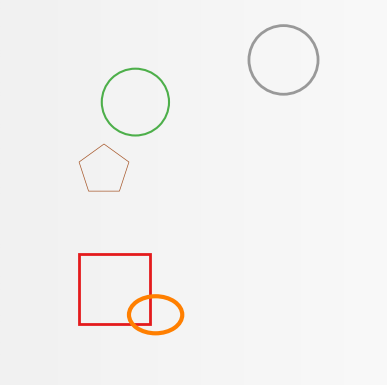[{"shape": "square", "thickness": 2, "radius": 0.46, "center": [0.296, 0.249]}, {"shape": "circle", "thickness": 1.5, "radius": 0.43, "center": [0.349, 0.735]}, {"shape": "oval", "thickness": 3, "radius": 0.34, "center": [0.402, 0.182]}, {"shape": "pentagon", "thickness": 0.5, "radius": 0.34, "center": [0.268, 0.558]}, {"shape": "circle", "thickness": 2, "radius": 0.45, "center": [0.732, 0.844]}]